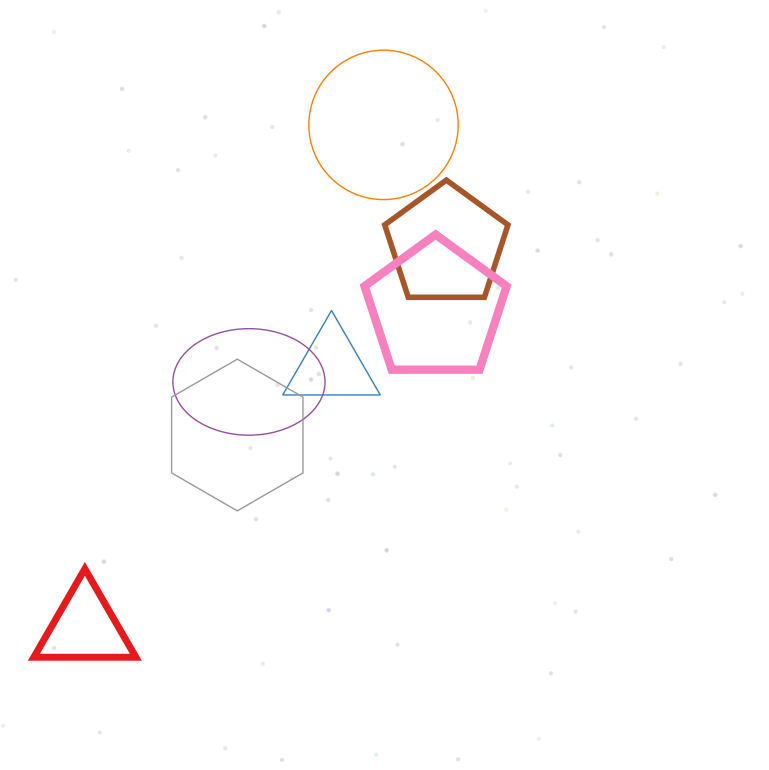[{"shape": "triangle", "thickness": 2.5, "radius": 0.38, "center": [0.11, 0.185]}, {"shape": "triangle", "thickness": 0.5, "radius": 0.37, "center": [0.431, 0.524]}, {"shape": "oval", "thickness": 0.5, "radius": 0.49, "center": [0.323, 0.504]}, {"shape": "circle", "thickness": 0.5, "radius": 0.49, "center": [0.498, 0.838]}, {"shape": "pentagon", "thickness": 2, "radius": 0.42, "center": [0.58, 0.682]}, {"shape": "pentagon", "thickness": 3, "radius": 0.48, "center": [0.566, 0.598]}, {"shape": "hexagon", "thickness": 0.5, "radius": 0.49, "center": [0.308, 0.435]}]